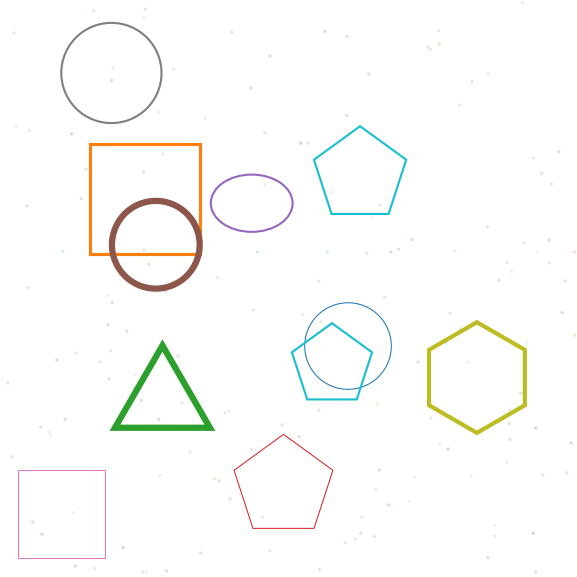[{"shape": "circle", "thickness": 0.5, "radius": 0.37, "center": [0.603, 0.4]}, {"shape": "square", "thickness": 1.5, "radius": 0.47, "center": [0.252, 0.655]}, {"shape": "triangle", "thickness": 3, "radius": 0.47, "center": [0.281, 0.306]}, {"shape": "pentagon", "thickness": 0.5, "radius": 0.45, "center": [0.491, 0.157]}, {"shape": "oval", "thickness": 1, "radius": 0.35, "center": [0.436, 0.647]}, {"shape": "circle", "thickness": 3, "radius": 0.38, "center": [0.27, 0.575]}, {"shape": "square", "thickness": 0.5, "radius": 0.38, "center": [0.106, 0.109]}, {"shape": "circle", "thickness": 1, "radius": 0.43, "center": [0.193, 0.873]}, {"shape": "hexagon", "thickness": 2, "radius": 0.48, "center": [0.826, 0.345]}, {"shape": "pentagon", "thickness": 1, "radius": 0.36, "center": [0.575, 0.367]}, {"shape": "pentagon", "thickness": 1, "radius": 0.42, "center": [0.624, 0.697]}]